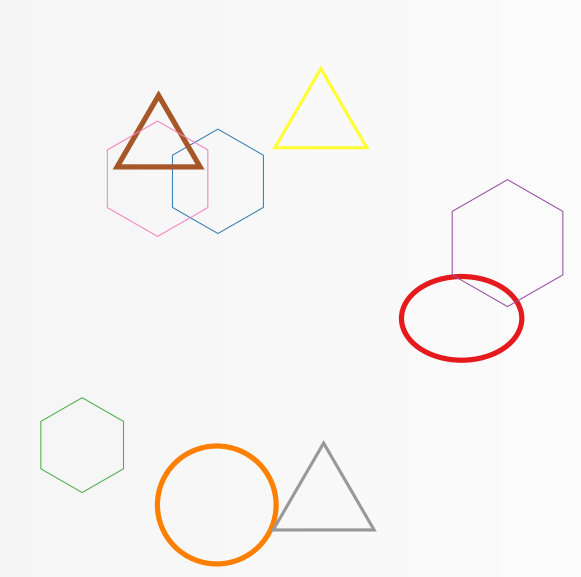[{"shape": "oval", "thickness": 2.5, "radius": 0.52, "center": [0.794, 0.448]}, {"shape": "hexagon", "thickness": 0.5, "radius": 0.45, "center": [0.375, 0.685]}, {"shape": "hexagon", "thickness": 0.5, "radius": 0.41, "center": [0.141, 0.228]}, {"shape": "hexagon", "thickness": 0.5, "radius": 0.55, "center": [0.873, 0.578]}, {"shape": "circle", "thickness": 2.5, "radius": 0.51, "center": [0.373, 0.125]}, {"shape": "triangle", "thickness": 1.5, "radius": 0.46, "center": [0.552, 0.789]}, {"shape": "triangle", "thickness": 2.5, "radius": 0.41, "center": [0.273, 0.751]}, {"shape": "hexagon", "thickness": 0.5, "radius": 0.5, "center": [0.271, 0.69]}, {"shape": "triangle", "thickness": 1.5, "radius": 0.5, "center": [0.557, 0.132]}]